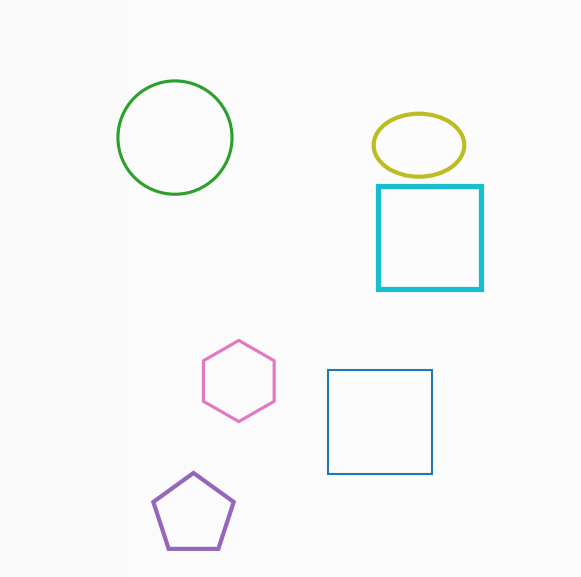[{"shape": "square", "thickness": 1, "radius": 0.45, "center": [0.654, 0.268]}, {"shape": "circle", "thickness": 1.5, "radius": 0.49, "center": [0.301, 0.761]}, {"shape": "pentagon", "thickness": 2, "radius": 0.36, "center": [0.333, 0.108]}, {"shape": "hexagon", "thickness": 1.5, "radius": 0.35, "center": [0.411, 0.339]}, {"shape": "oval", "thickness": 2, "radius": 0.39, "center": [0.721, 0.748]}, {"shape": "square", "thickness": 2.5, "radius": 0.45, "center": [0.739, 0.588]}]